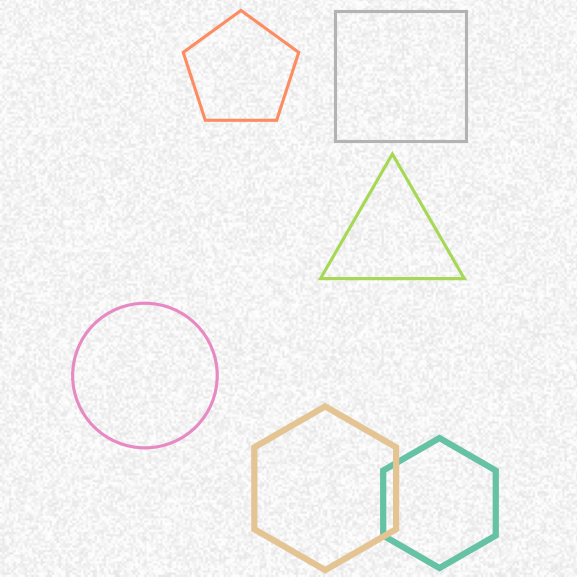[{"shape": "hexagon", "thickness": 3, "radius": 0.56, "center": [0.761, 0.128]}, {"shape": "pentagon", "thickness": 1.5, "radius": 0.53, "center": [0.417, 0.876]}, {"shape": "circle", "thickness": 1.5, "radius": 0.63, "center": [0.251, 0.349]}, {"shape": "triangle", "thickness": 1.5, "radius": 0.72, "center": [0.679, 0.589]}, {"shape": "hexagon", "thickness": 3, "radius": 0.71, "center": [0.563, 0.154]}, {"shape": "square", "thickness": 1.5, "radius": 0.56, "center": [0.694, 0.868]}]